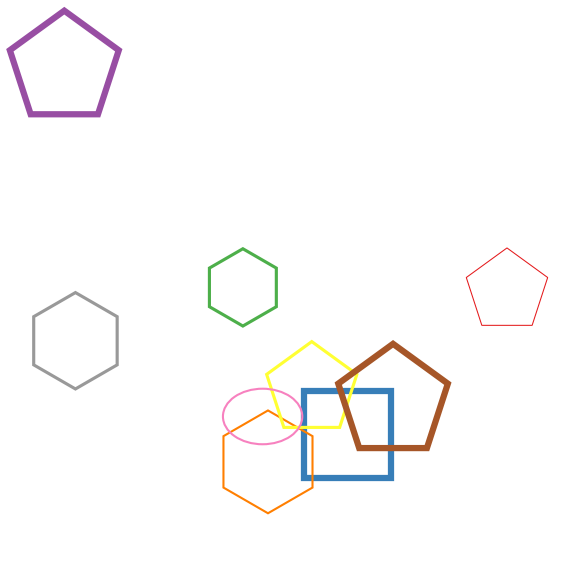[{"shape": "pentagon", "thickness": 0.5, "radius": 0.37, "center": [0.878, 0.496]}, {"shape": "square", "thickness": 3, "radius": 0.38, "center": [0.602, 0.246]}, {"shape": "hexagon", "thickness": 1.5, "radius": 0.33, "center": [0.421, 0.501]}, {"shape": "pentagon", "thickness": 3, "radius": 0.5, "center": [0.111, 0.881]}, {"shape": "hexagon", "thickness": 1, "radius": 0.45, "center": [0.464, 0.199]}, {"shape": "pentagon", "thickness": 1.5, "radius": 0.41, "center": [0.54, 0.325]}, {"shape": "pentagon", "thickness": 3, "radius": 0.5, "center": [0.681, 0.304]}, {"shape": "oval", "thickness": 1, "radius": 0.34, "center": [0.455, 0.278]}, {"shape": "hexagon", "thickness": 1.5, "radius": 0.42, "center": [0.131, 0.409]}]